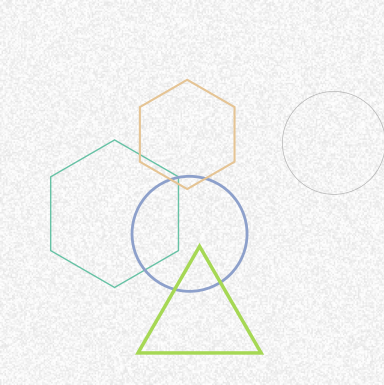[{"shape": "hexagon", "thickness": 1, "radius": 0.96, "center": [0.298, 0.445]}, {"shape": "circle", "thickness": 2, "radius": 0.75, "center": [0.492, 0.393]}, {"shape": "triangle", "thickness": 2.5, "radius": 0.92, "center": [0.518, 0.176]}, {"shape": "hexagon", "thickness": 1.5, "radius": 0.71, "center": [0.486, 0.651]}, {"shape": "circle", "thickness": 0.5, "radius": 0.67, "center": [0.867, 0.629]}]